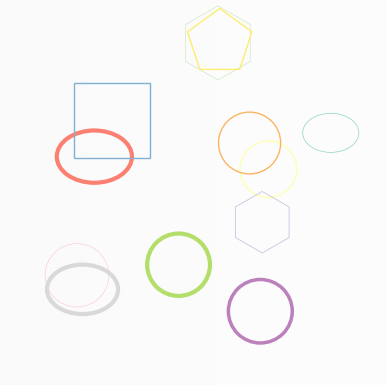[{"shape": "oval", "thickness": 0.5, "radius": 0.36, "center": [0.854, 0.655]}, {"shape": "circle", "thickness": 1, "radius": 0.37, "center": [0.692, 0.561]}, {"shape": "hexagon", "thickness": 0.5, "radius": 0.4, "center": [0.677, 0.423]}, {"shape": "oval", "thickness": 3, "radius": 0.48, "center": [0.244, 0.593]}, {"shape": "square", "thickness": 1, "radius": 0.49, "center": [0.288, 0.687]}, {"shape": "circle", "thickness": 1, "radius": 0.4, "center": [0.644, 0.629]}, {"shape": "circle", "thickness": 3, "radius": 0.41, "center": [0.461, 0.312]}, {"shape": "circle", "thickness": 0.5, "radius": 0.41, "center": [0.199, 0.285]}, {"shape": "oval", "thickness": 3, "radius": 0.46, "center": [0.213, 0.248]}, {"shape": "circle", "thickness": 2.5, "radius": 0.41, "center": [0.672, 0.192]}, {"shape": "hexagon", "thickness": 0.5, "radius": 0.48, "center": [0.562, 0.888]}, {"shape": "pentagon", "thickness": 1, "radius": 0.44, "center": [0.567, 0.89]}]